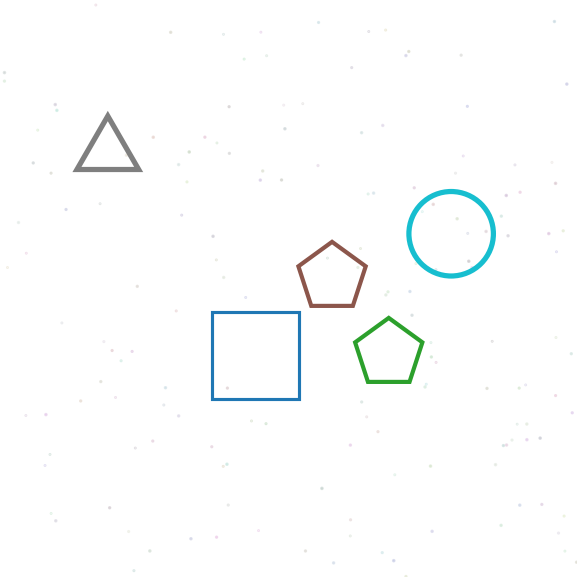[{"shape": "square", "thickness": 1.5, "radius": 0.38, "center": [0.442, 0.383]}, {"shape": "pentagon", "thickness": 2, "radius": 0.31, "center": [0.673, 0.387]}, {"shape": "pentagon", "thickness": 2, "radius": 0.31, "center": [0.575, 0.519]}, {"shape": "triangle", "thickness": 2.5, "radius": 0.31, "center": [0.187, 0.736]}, {"shape": "circle", "thickness": 2.5, "radius": 0.37, "center": [0.781, 0.594]}]